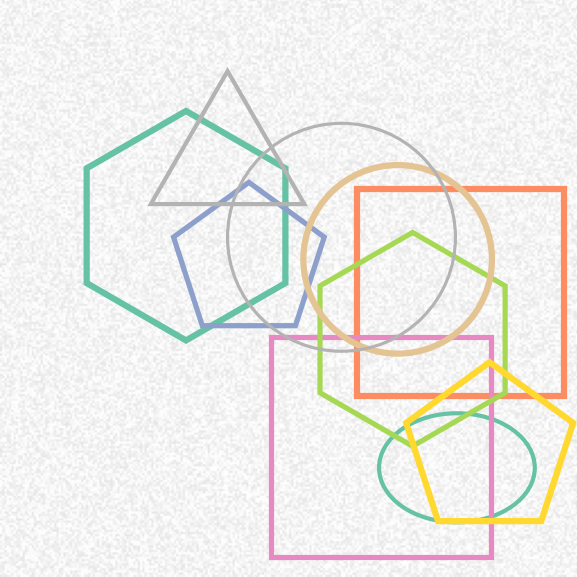[{"shape": "oval", "thickness": 2, "radius": 0.67, "center": [0.791, 0.189]}, {"shape": "hexagon", "thickness": 3, "radius": 0.99, "center": [0.322, 0.608]}, {"shape": "square", "thickness": 3, "radius": 0.9, "center": [0.798, 0.492]}, {"shape": "pentagon", "thickness": 2.5, "radius": 0.69, "center": [0.431, 0.546]}, {"shape": "square", "thickness": 2.5, "radius": 0.95, "center": [0.66, 0.225]}, {"shape": "hexagon", "thickness": 2.5, "radius": 0.93, "center": [0.714, 0.412]}, {"shape": "pentagon", "thickness": 3, "radius": 0.76, "center": [0.848, 0.22]}, {"shape": "circle", "thickness": 3, "radius": 0.82, "center": [0.689, 0.55]}, {"shape": "circle", "thickness": 1.5, "radius": 0.99, "center": [0.591, 0.588]}, {"shape": "triangle", "thickness": 2, "radius": 0.77, "center": [0.394, 0.722]}]